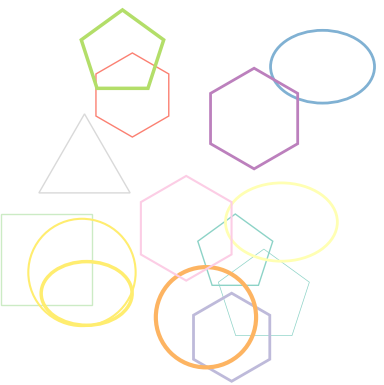[{"shape": "pentagon", "thickness": 0.5, "radius": 0.62, "center": [0.685, 0.229]}, {"shape": "pentagon", "thickness": 1, "radius": 0.51, "center": [0.611, 0.342]}, {"shape": "oval", "thickness": 2, "radius": 0.73, "center": [0.731, 0.423]}, {"shape": "hexagon", "thickness": 2, "radius": 0.57, "center": [0.602, 0.124]}, {"shape": "hexagon", "thickness": 1, "radius": 0.55, "center": [0.344, 0.753]}, {"shape": "oval", "thickness": 2, "radius": 0.68, "center": [0.838, 0.827]}, {"shape": "circle", "thickness": 3, "radius": 0.65, "center": [0.535, 0.176]}, {"shape": "pentagon", "thickness": 2.5, "radius": 0.56, "center": [0.318, 0.862]}, {"shape": "hexagon", "thickness": 1.5, "radius": 0.68, "center": [0.484, 0.407]}, {"shape": "triangle", "thickness": 1, "radius": 0.68, "center": [0.22, 0.567]}, {"shape": "hexagon", "thickness": 2, "radius": 0.65, "center": [0.66, 0.692]}, {"shape": "square", "thickness": 1, "radius": 0.59, "center": [0.12, 0.327]}, {"shape": "circle", "thickness": 1.5, "radius": 0.7, "center": [0.213, 0.292]}, {"shape": "oval", "thickness": 2.5, "radius": 0.59, "center": [0.225, 0.238]}]